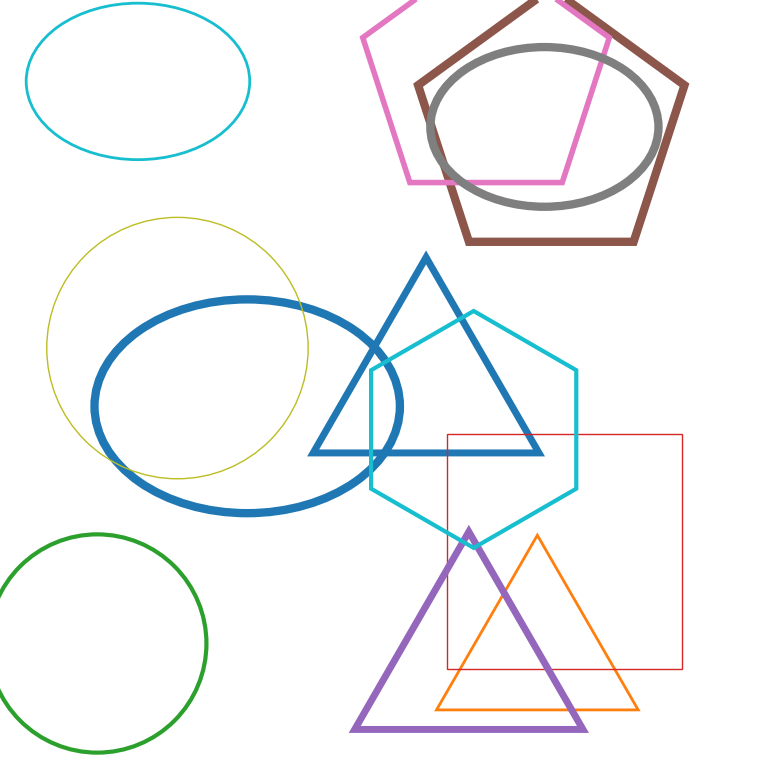[{"shape": "oval", "thickness": 3, "radius": 0.99, "center": [0.321, 0.472]}, {"shape": "triangle", "thickness": 2.5, "radius": 0.85, "center": [0.553, 0.496]}, {"shape": "triangle", "thickness": 1, "radius": 0.76, "center": [0.698, 0.154]}, {"shape": "circle", "thickness": 1.5, "radius": 0.71, "center": [0.126, 0.164]}, {"shape": "square", "thickness": 0.5, "radius": 0.76, "center": [0.733, 0.284]}, {"shape": "triangle", "thickness": 2.5, "radius": 0.86, "center": [0.609, 0.138]}, {"shape": "pentagon", "thickness": 3, "radius": 0.91, "center": [0.716, 0.833]}, {"shape": "pentagon", "thickness": 2, "radius": 0.84, "center": [0.631, 0.899]}, {"shape": "oval", "thickness": 3, "radius": 0.74, "center": [0.707, 0.835]}, {"shape": "circle", "thickness": 0.5, "radius": 0.85, "center": [0.23, 0.548]}, {"shape": "oval", "thickness": 1, "radius": 0.73, "center": [0.179, 0.894]}, {"shape": "hexagon", "thickness": 1.5, "radius": 0.77, "center": [0.615, 0.442]}]